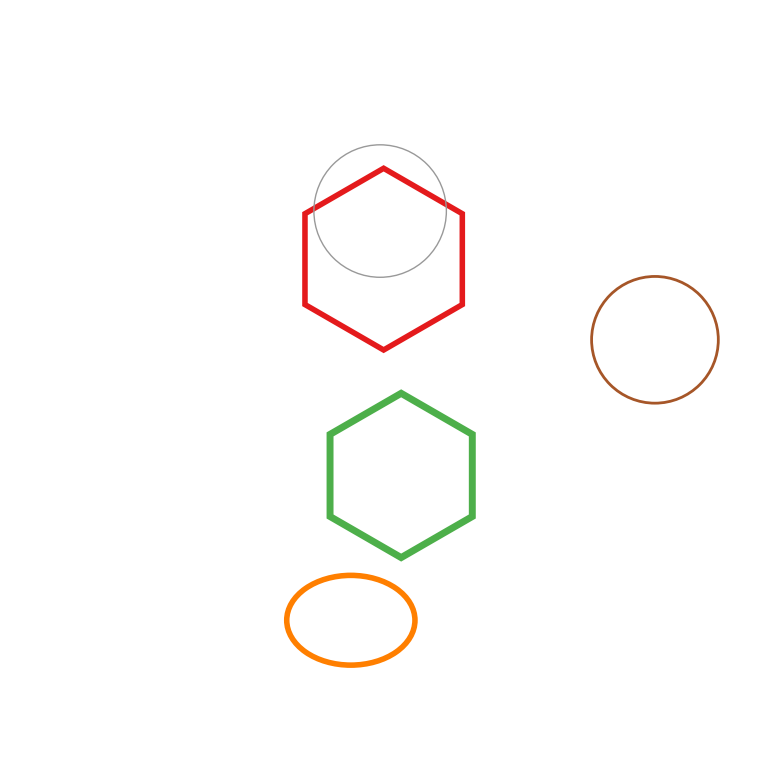[{"shape": "hexagon", "thickness": 2, "radius": 0.59, "center": [0.498, 0.663]}, {"shape": "hexagon", "thickness": 2.5, "radius": 0.53, "center": [0.521, 0.383]}, {"shape": "oval", "thickness": 2, "radius": 0.42, "center": [0.456, 0.194]}, {"shape": "circle", "thickness": 1, "radius": 0.41, "center": [0.851, 0.559]}, {"shape": "circle", "thickness": 0.5, "radius": 0.43, "center": [0.494, 0.726]}]